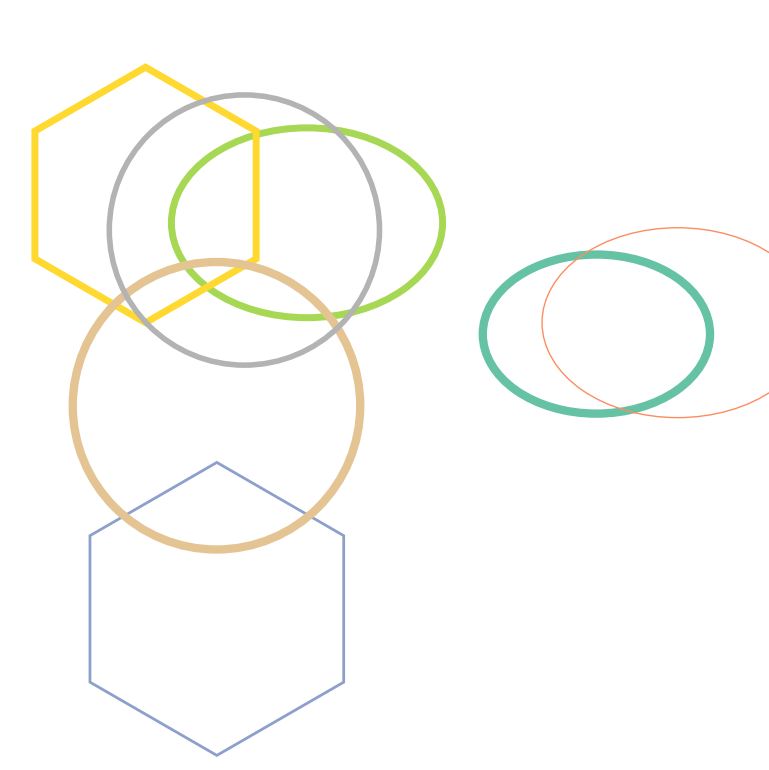[{"shape": "oval", "thickness": 3, "radius": 0.74, "center": [0.775, 0.566]}, {"shape": "oval", "thickness": 0.5, "radius": 0.88, "center": [0.88, 0.581]}, {"shape": "hexagon", "thickness": 1, "radius": 0.95, "center": [0.282, 0.209]}, {"shape": "oval", "thickness": 2.5, "radius": 0.88, "center": [0.399, 0.711]}, {"shape": "hexagon", "thickness": 2.5, "radius": 0.83, "center": [0.189, 0.747]}, {"shape": "circle", "thickness": 3, "radius": 0.93, "center": [0.281, 0.473]}, {"shape": "circle", "thickness": 2, "radius": 0.88, "center": [0.317, 0.701]}]